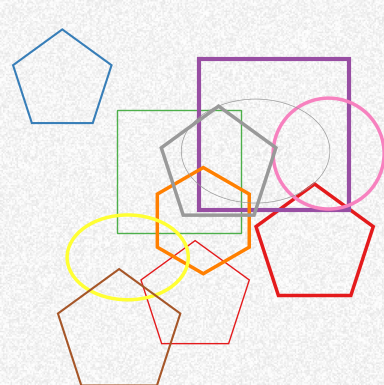[{"shape": "pentagon", "thickness": 2.5, "radius": 0.8, "center": [0.817, 0.362]}, {"shape": "pentagon", "thickness": 1, "radius": 0.74, "center": [0.507, 0.227]}, {"shape": "pentagon", "thickness": 1.5, "radius": 0.67, "center": [0.162, 0.789]}, {"shape": "square", "thickness": 1, "radius": 0.8, "center": [0.465, 0.555]}, {"shape": "square", "thickness": 3, "radius": 0.98, "center": [0.711, 0.651]}, {"shape": "hexagon", "thickness": 2.5, "radius": 0.69, "center": [0.528, 0.427]}, {"shape": "oval", "thickness": 2.5, "radius": 0.79, "center": [0.332, 0.332]}, {"shape": "pentagon", "thickness": 1.5, "radius": 0.84, "center": [0.309, 0.134]}, {"shape": "circle", "thickness": 2.5, "radius": 0.72, "center": [0.854, 0.601]}, {"shape": "pentagon", "thickness": 2.5, "radius": 0.78, "center": [0.568, 0.568]}, {"shape": "oval", "thickness": 0.5, "radius": 0.96, "center": [0.664, 0.608]}]